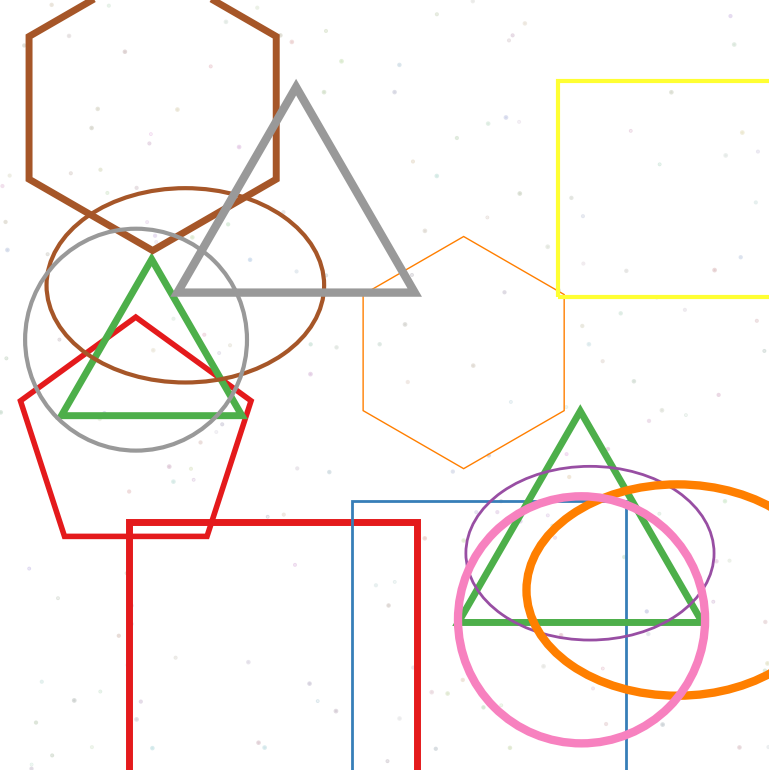[{"shape": "square", "thickness": 2.5, "radius": 0.94, "center": [0.354, 0.135]}, {"shape": "pentagon", "thickness": 2, "radius": 0.79, "center": [0.176, 0.431]}, {"shape": "square", "thickness": 1, "radius": 0.89, "center": [0.635, 0.172]}, {"shape": "triangle", "thickness": 2.5, "radius": 0.91, "center": [0.754, 0.283]}, {"shape": "triangle", "thickness": 2.5, "radius": 0.68, "center": [0.197, 0.528]}, {"shape": "oval", "thickness": 1, "radius": 0.81, "center": [0.766, 0.282]}, {"shape": "oval", "thickness": 3, "radius": 0.98, "center": [0.88, 0.234]}, {"shape": "hexagon", "thickness": 0.5, "radius": 0.75, "center": [0.602, 0.542]}, {"shape": "square", "thickness": 1.5, "radius": 0.7, "center": [0.865, 0.755]}, {"shape": "oval", "thickness": 1.5, "radius": 0.9, "center": [0.241, 0.629]}, {"shape": "hexagon", "thickness": 2.5, "radius": 0.93, "center": [0.198, 0.86]}, {"shape": "circle", "thickness": 3, "radius": 0.8, "center": [0.755, 0.195]}, {"shape": "circle", "thickness": 1.5, "radius": 0.72, "center": [0.177, 0.559]}, {"shape": "triangle", "thickness": 3, "radius": 0.89, "center": [0.385, 0.709]}]